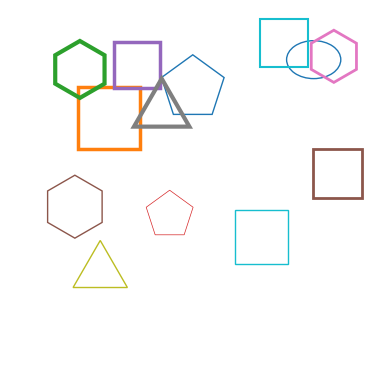[{"shape": "pentagon", "thickness": 1, "radius": 0.43, "center": [0.501, 0.772]}, {"shape": "oval", "thickness": 1, "radius": 0.35, "center": [0.815, 0.845]}, {"shape": "square", "thickness": 2.5, "radius": 0.41, "center": [0.283, 0.694]}, {"shape": "hexagon", "thickness": 3, "radius": 0.37, "center": [0.207, 0.82]}, {"shape": "pentagon", "thickness": 0.5, "radius": 0.32, "center": [0.441, 0.442]}, {"shape": "square", "thickness": 2.5, "radius": 0.3, "center": [0.356, 0.831]}, {"shape": "hexagon", "thickness": 1, "radius": 0.41, "center": [0.194, 0.463]}, {"shape": "square", "thickness": 2, "radius": 0.32, "center": [0.877, 0.549]}, {"shape": "hexagon", "thickness": 2, "radius": 0.34, "center": [0.867, 0.854]}, {"shape": "triangle", "thickness": 3, "radius": 0.42, "center": [0.42, 0.713]}, {"shape": "triangle", "thickness": 1, "radius": 0.41, "center": [0.26, 0.294]}, {"shape": "square", "thickness": 1.5, "radius": 0.31, "center": [0.738, 0.887]}, {"shape": "square", "thickness": 1, "radius": 0.35, "center": [0.679, 0.385]}]